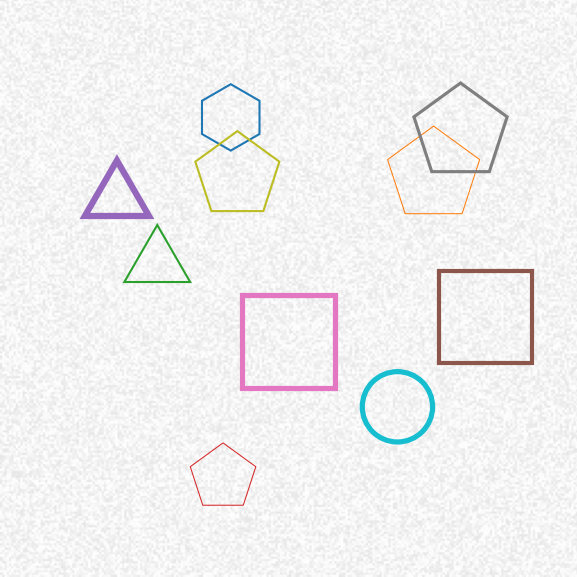[{"shape": "hexagon", "thickness": 1, "radius": 0.29, "center": [0.4, 0.796]}, {"shape": "pentagon", "thickness": 0.5, "radius": 0.42, "center": [0.751, 0.697]}, {"shape": "triangle", "thickness": 1, "radius": 0.33, "center": [0.272, 0.544]}, {"shape": "pentagon", "thickness": 0.5, "radius": 0.3, "center": [0.386, 0.173]}, {"shape": "triangle", "thickness": 3, "radius": 0.32, "center": [0.202, 0.657]}, {"shape": "square", "thickness": 2, "radius": 0.4, "center": [0.84, 0.451]}, {"shape": "square", "thickness": 2.5, "radius": 0.4, "center": [0.5, 0.407]}, {"shape": "pentagon", "thickness": 1.5, "radius": 0.42, "center": [0.797, 0.771]}, {"shape": "pentagon", "thickness": 1, "radius": 0.38, "center": [0.411, 0.696]}, {"shape": "circle", "thickness": 2.5, "radius": 0.3, "center": [0.688, 0.295]}]